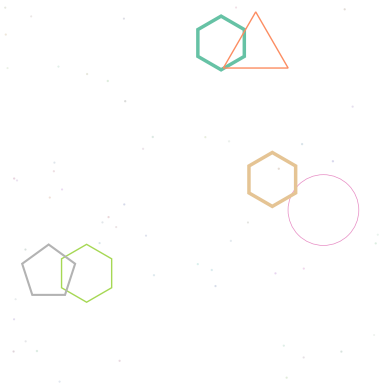[{"shape": "hexagon", "thickness": 2.5, "radius": 0.35, "center": [0.574, 0.888]}, {"shape": "triangle", "thickness": 1, "radius": 0.49, "center": [0.664, 0.872]}, {"shape": "circle", "thickness": 0.5, "radius": 0.46, "center": [0.84, 0.454]}, {"shape": "hexagon", "thickness": 1, "radius": 0.38, "center": [0.225, 0.29]}, {"shape": "hexagon", "thickness": 2.5, "radius": 0.35, "center": [0.707, 0.534]}, {"shape": "pentagon", "thickness": 1.5, "radius": 0.36, "center": [0.126, 0.293]}]